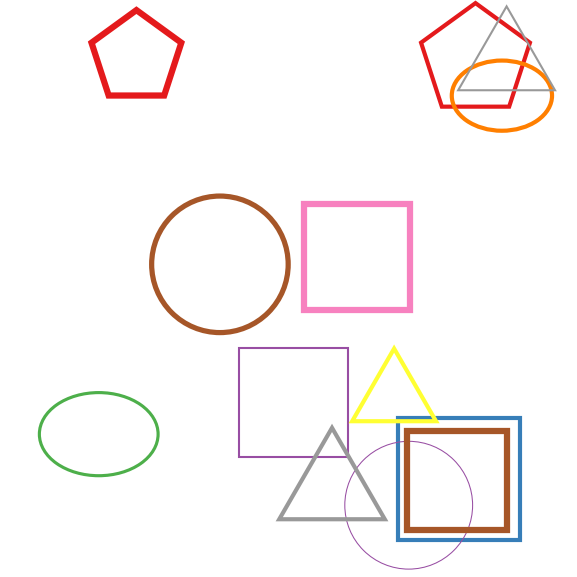[{"shape": "pentagon", "thickness": 3, "radius": 0.41, "center": [0.236, 0.9]}, {"shape": "pentagon", "thickness": 2, "radius": 0.5, "center": [0.823, 0.895]}, {"shape": "square", "thickness": 2, "radius": 0.53, "center": [0.795, 0.169]}, {"shape": "oval", "thickness": 1.5, "radius": 0.51, "center": [0.171, 0.247]}, {"shape": "circle", "thickness": 0.5, "radius": 0.55, "center": [0.708, 0.124]}, {"shape": "square", "thickness": 1, "radius": 0.47, "center": [0.509, 0.302]}, {"shape": "oval", "thickness": 2, "radius": 0.43, "center": [0.869, 0.834]}, {"shape": "triangle", "thickness": 2, "radius": 0.42, "center": [0.682, 0.312]}, {"shape": "square", "thickness": 3, "radius": 0.43, "center": [0.791, 0.167]}, {"shape": "circle", "thickness": 2.5, "radius": 0.59, "center": [0.381, 0.541]}, {"shape": "square", "thickness": 3, "radius": 0.46, "center": [0.618, 0.553]}, {"shape": "triangle", "thickness": 1, "radius": 0.48, "center": [0.877, 0.891]}, {"shape": "triangle", "thickness": 2, "radius": 0.53, "center": [0.575, 0.153]}]